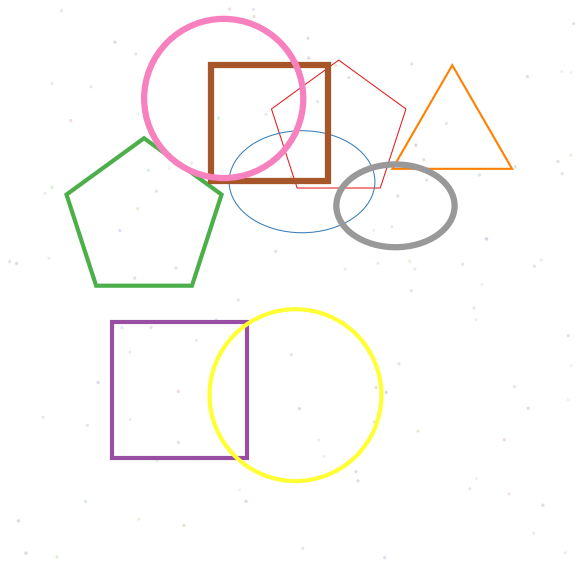[{"shape": "pentagon", "thickness": 0.5, "radius": 0.61, "center": [0.586, 0.773]}, {"shape": "oval", "thickness": 0.5, "radius": 0.63, "center": [0.523, 0.684]}, {"shape": "pentagon", "thickness": 2, "radius": 0.71, "center": [0.249, 0.619]}, {"shape": "square", "thickness": 2, "radius": 0.59, "center": [0.311, 0.324]}, {"shape": "triangle", "thickness": 1, "radius": 0.6, "center": [0.783, 0.767]}, {"shape": "circle", "thickness": 2, "radius": 0.74, "center": [0.512, 0.315]}, {"shape": "square", "thickness": 3, "radius": 0.5, "center": [0.467, 0.786]}, {"shape": "circle", "thickness": 3, "radius": 0.69, "center": [0.387, 0.829]}, {"shape": "oval", "thickness": 3, "radius": 0.51, "center": [0.685, 0.643]}]